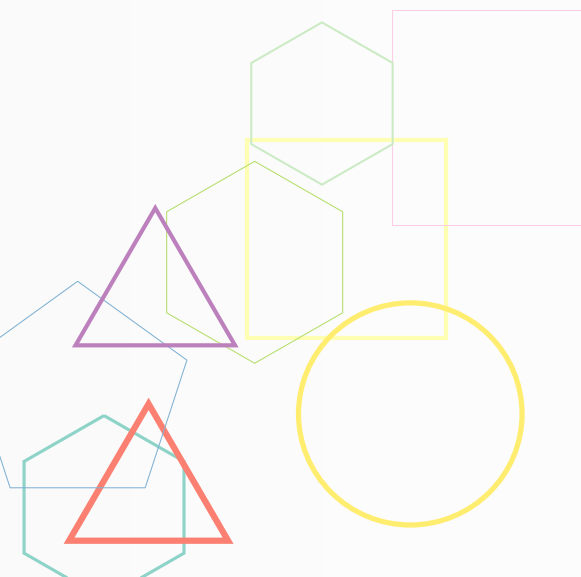[{"shape": "hexagon", "thickness": 1.5, "radius": 0.79, "center": [0.179, 0.121]}, {"shape": "square", "thickness": 2, "radius": 0.86, "center": [0.596, 0.586]}, {"shape": "triangle", "thickness": 3, "radius": 0.79, "center": [0.256, 0.142]}, {"shape": "pentagon", "thickness": 0.5, "radius": 0.99, "center": [0.134, 0.314]}, {"shape": "hexagon", "thickness": 0.5, "radius": 0.87, "center": [0.438, 0.545]}, {"shape": "square", "thickness": 0.5, "radius": 0.93, "center": [0.861, 0.796]}, {"shape": "triangle", "thickness": 2, "radius": 0.79, "center": [0.267, 0.48]}, {"shape": "hexagon", "thickness": 1, "radius": 0.7, "center": [0.554, 0.82]}, {"shape": "circle", "thickness": 2.5, "radius": 0.96, "center": [0.706, 0.282]}]